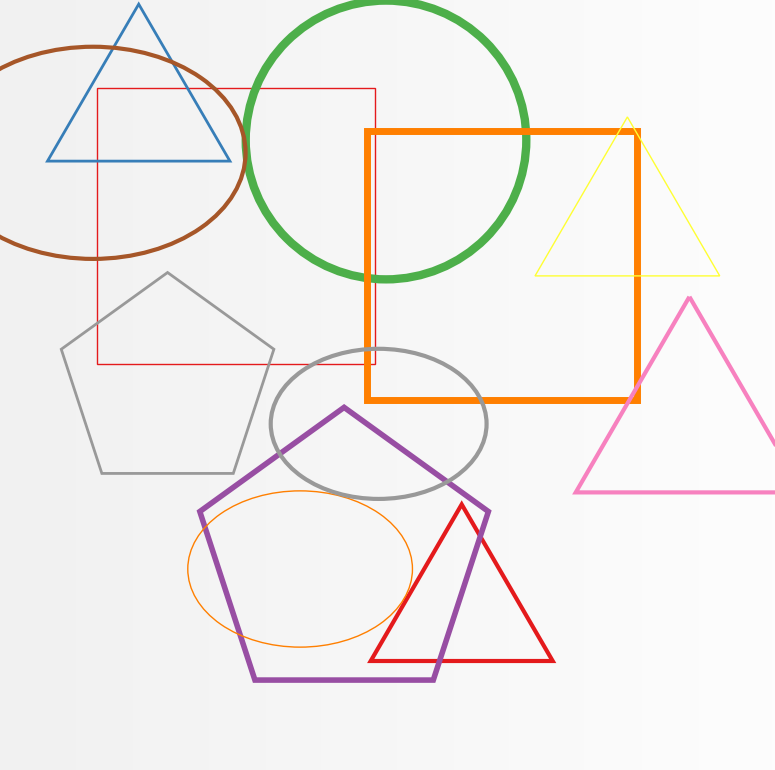[{"shape": "square", "thickness": 0.5, "radius": 0.9, "center": [0.304, 0.706]}, {"shape": "triangle", "thickness": 1.5, "radius": 0.68, "center": [0.596, 0.209]}, {"shape": "triangle", "thickness": 1, "radius": 0.68, "center": [0.179, 0.859]}, {"shape": "circle", "thickness": 3, "radius": 0.91, "center": [0.498, 0.818]}, {"shape": "pentagon", "thickness": 2, "radius": 0.98, "center": [0.444, 0.275]}, {"shape": "square", "thickness": 2.5, "radius": 0.87, "center": [0.648, 0.656]}, {"shape": "oval", "thickness": 0.5, "radius": 0.72, "center": [0.387, 0.261]}, {"shape": "triangle", "thickness": 0.5, "radius": 0.69, "center": [0.81, 0.71]}, {"shape": "oval", "thickness": 1.5, "radius": 0.98, "center": [0.12, 0.802]}, {"shape": "triangle", "thickness": 1.5, "radius": 0.85, "center": [0.89, 0.445]}, {"shape": "pentagon", "thickness": 1, "radius": 0.72, "center": [0.216, 0.502]}, {"shape": "oval", "thickness": 1.5, "radius": 0.7, "center": [0.489, 0.45]}]